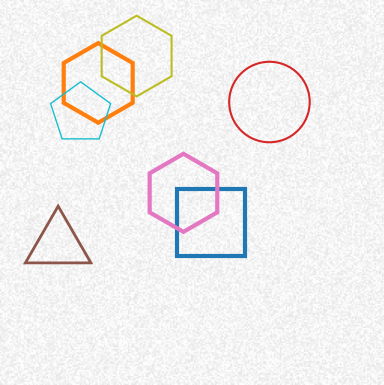[{"shape": "square", "thickness": 3, "radius": 0.44, "center": [0.548, 0.422]}, {"shape": "hexagon", "thickness": 3, "radius": 0.52, "center": [0.255, 0.785]}, {"shape": "circle", "thickness": 1.5, "radius": 0.52, "center": [0.7, 0.735]}, {"shape": "triangle", "thickness": 2, "radius": 0.49, "center": [0.151, 0.366]}, {"shape": "hexagon", "thickness": 3, "radius": 0.51, "center": [0.477, 0.499]}, {"shape": "hexagon", "thickness": 1.5, "radius": 0.52, "center": [0.355, 0.854]}, {"shape": "pentagon", "thickness": 1, "radius": 0.41, "center": [0.209, 0.706]}]